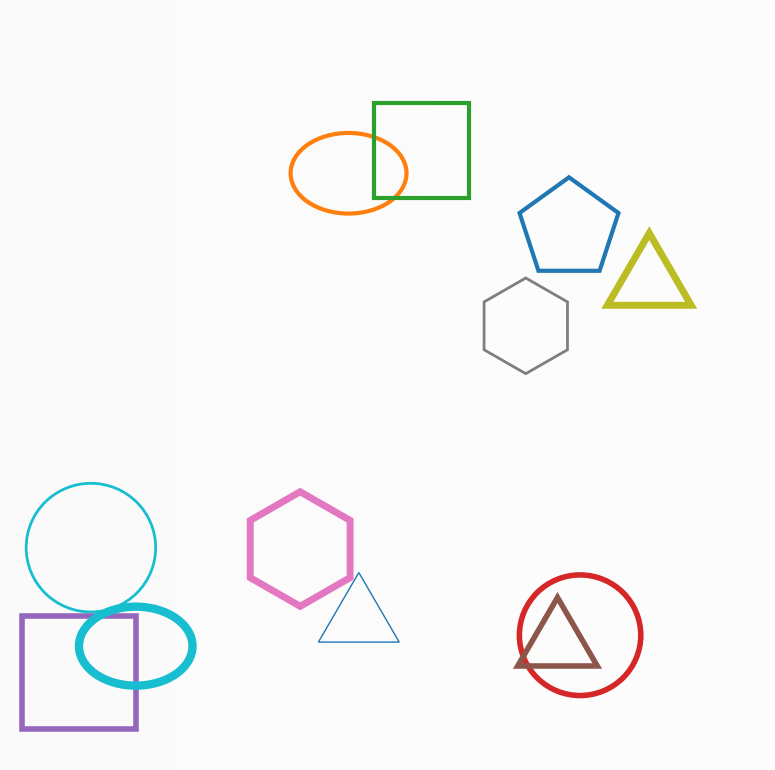[{"shape": "pentagon", "thickness": 1.5, "radius": 0.34, "center": [0.734, 0.703]}, {"shape": "triangle", "thickness": 0.5, "radius": 0.3, "center": [0.463, 0.196]}, {"shape": "oval", "thickness": 1.5, "radius": 0.37, "center": [0.45, 0.775]}, {"shape": "square", "thickness": 1.5, "radius": 0.31, "center": [0.544, 0.804]}, {"shape": "circle", "thickness": 2, "radius": 0.39, "center": [0.748, 0.175]}, {"shape": "square", "thickness": 2, "radius": 0.37, "center": [0.102, 0.127]}, {"shape": "triangle", "thickness": 2, "radius": 0.3, "center": [0.719, 0.165]}, {"shape": "hexagon", "thickness": 2.5, "radius": 0.37, "center": [0.387, 0.287]}, {"shape": "hexagon", "thickness": 1, "radius": 0.31, "center": [0.678, 0.577]}, {"shape": "triangle", "thickness": 2.5, "radius": 0.31, "center": [0.838, 0.635]}, {"shape": "oval", "thickness": 3, "radius": 0.37, "center": [0.175, 0.161]}, {"shape": "circle", "thickness": 1, "radius": 0.42, "center": [0.117, 0.289]}]